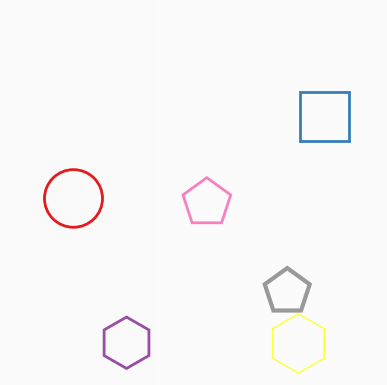[{"shape": "circle", "thickness": 2, "radius": 0.37, "center": [0.19, 0.485]}, {"shape": "square", "thickness": 2, "radius": 0.31, "center": [0.837, 0.697]}, {"shape": "hexagon", "thickness": 2, "radius": 0.33, "center": [0.327, 0.11]}, {"shape": "hexagon", "thickness": 1, "radius": 0.38, "center": [0.77, 0.108]}, {"shape": "pentagon", "thickness": 2, "radius": 0.32, "center": [0.534, 0.474]}, {"shape": "pentagon", "thickness": 3, "radius": 0.3, "center": [0.741, 0.243]}]